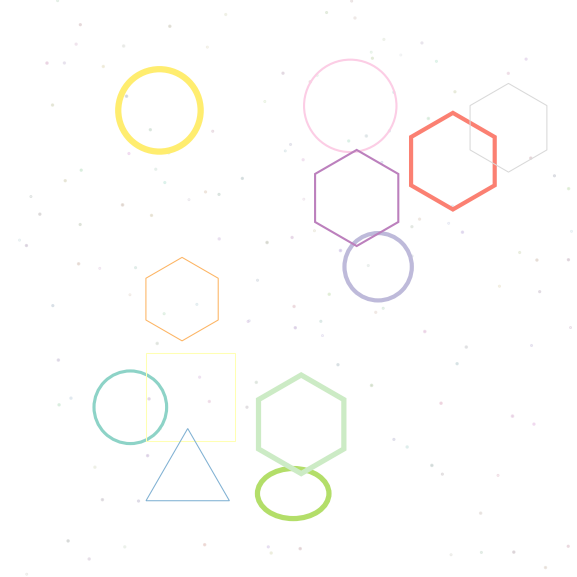[{"shape": "circle", "thickness": 1.5, "radius": 0.31, "center": [0.226, 0.294]}, {"shape": "square", "thickness": 0.5, "radius": 0.38, "center": [0.329, 0.312]}, {"shape": "circle", "thickness": 2, "radius": 0.29, "center": [0.655, 0.537]}, {"shape": "hexagon", "thickness": 2, "radius": 0.42, "center": [0.784, 0.72]}, {"shape": "triangle", "thickness": 0.5, "radius": 0.42, "center": [0.325, 0.174]}, {"shape": "hexagon", "thickness": 0.5, "radius": 0.36, "center": [0.315, 0.481]}, {"shape": "oval", "thickness": 2.5, "radius": 0.31, "center": [0.508, 0.144]}, {"shape": "circle", "thickness": 1, "radius": 0.4, "center": [0.607, 0.816]}, {"shape": "hexagon", "thickness": 0.5, "radius": 0.38, "center": [0.88, 0.778]}, {"shape": "hexagon", "thickness": 1, "radius": 0.42, "center": [0.618, 0.656]}, {"shape": "hexagon", "thickness": 2.5, "radius": 0.43, "center": [0.522, 0.264]}, {"shape": "circle", "thickness": 3, "radius": 0.36, "center": [0.276, 0.808]}]